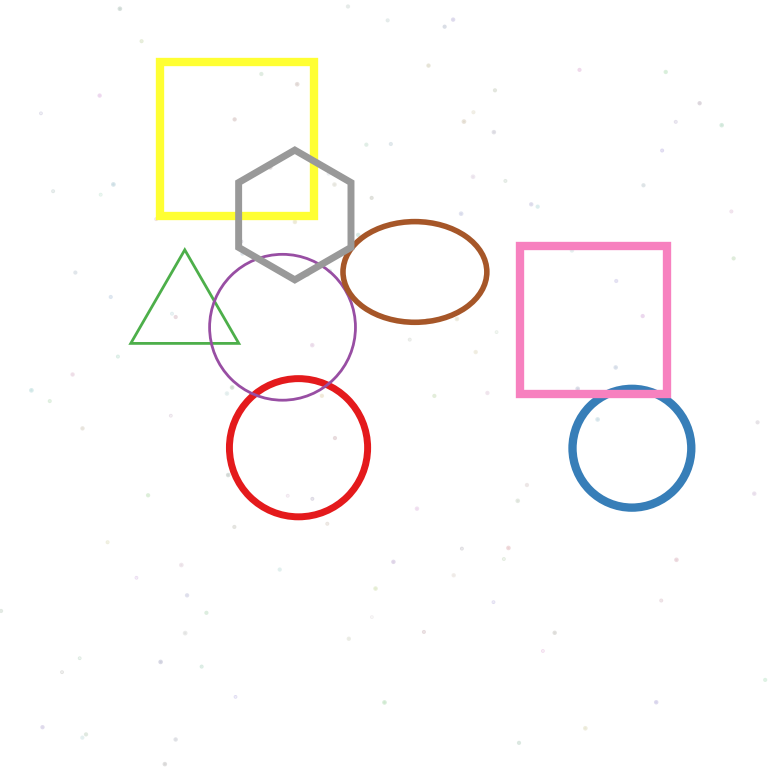[{"shape": "circle", "thickness": 2.5, "radius": 0.45, "center": [0.388, 0.419]}, {"shape": "circle", "thickness": 3, "radius": 0.39, "center": [0.821, 0.418]}, {"shape": "triangle", "thickness": 1, "radius": 0.41, "center": [0.24, 0.595]}, {"shape": "circle", "thickness": 1, "radius": 0.47, "center": [0.367, 0.575]}, {"shape": "square", "thickness": 3, "radius": 0.5, "center": [0.308, 0.819]}, {"shape": "oval", "thickness": 2, "radius": 0.47, "center": [0.539, 0.647]}, {"shape": "square", "thickness": 3, "radius": 0.48, "center": [0.771, 0.585]}, {"shape": "hexagon", "thickness": 2.5, "radius": 0.42, "center": [0.383, 0.721]}]